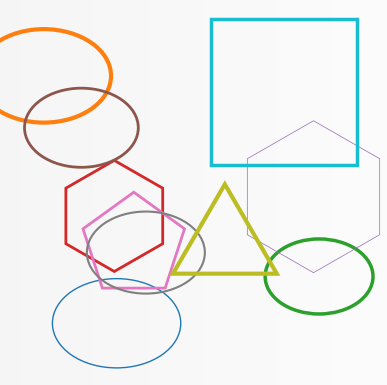[{"shape": "oval", "thickness": 1, "radius": 0.83, "center": [0.301, 0.16]}, {"shape": "oval", "thickness": 3, "radius": 0.87, "center": [0.113, 0.803]}, {"shape": "oval", "thickness": 2.5, "radius": 0.7, "center": [0.823, 0.282]}, {"shape": "hexagon", "thickness": 2, "radius": 0.72, "center": [0.295, 0.439]}, {"shape": "hexagon", "thickness": 0.5, "radius": 0.99, "center": [0.809, 0.489]}, {"shape": "oval", "thickness": 2, "radius": 0.73, "center": [0.21, 0.668]}, {"shape": "pentagon", "thickness": 2, "radius": 0.69, "center": [0.345, 0.363]}, {"shape": "oval", "thickness": 1.5, "radius": 0.76, "center": [0.376, 0.344]}, {"shape": "triangle", "thickness": 3, "radius": 0.77, "center": [0.58, 0.367]}, {"shape": "square", "thickness": 2.5, "radius": 0.95, "center": [0.733, 0.761]}]